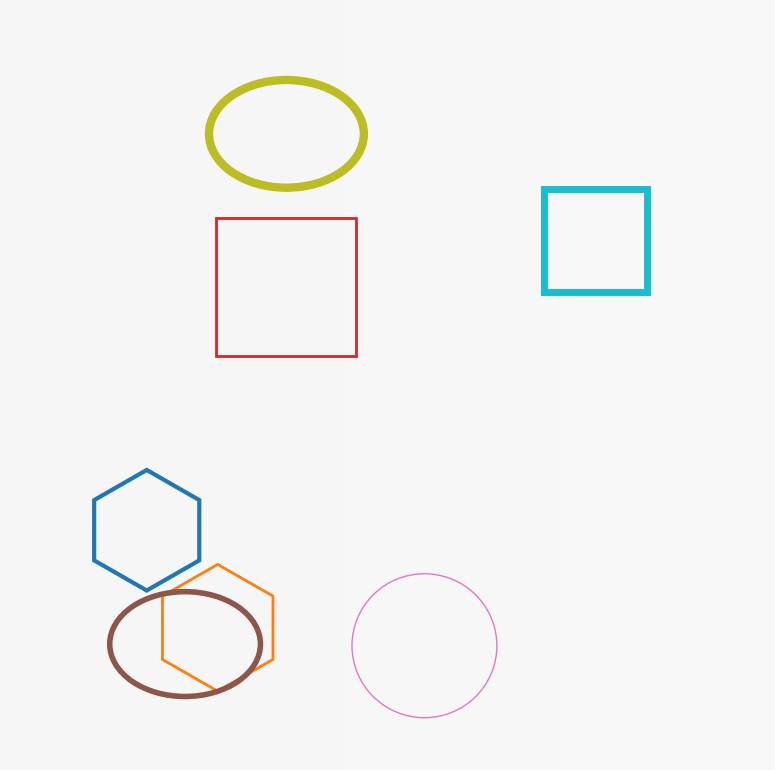[{"shape": "hexagon", "thickness": 1.5, "radius": 0.39, "center": [0.189, 0.311]}, {"shape": "hexagon", "thickness": 1, "radius": 0.41, "center": [0.281, 0.185]}, {"shape": "square", "thickness": 1, "radius": 0.45, "center": [0.369, 0.627]}, {"shape": "oval", "thickness": 2, "radius": 0.49, "center": [0.239, 0.164]}, {"shape": "circle", "thickness": 0.5, "radius": 0.47, "center": [0.548, 0.161]}, {"shape": "oval", "thickness": 3, "radius": 0.5, "center": [0.37, 0.826]}, {"shape": "square", "thickness": 2.5, "radius": 0.33, "center": [0.769, 0.688]}]